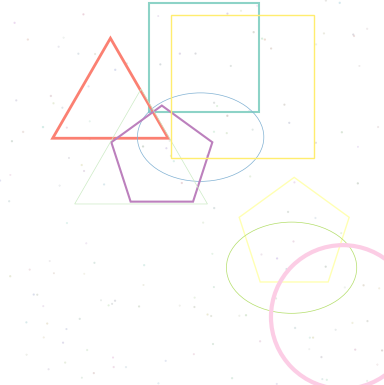[{"shape": "square", "thickness": 1.5, "radius": 0.71, "center": [0.53, 0.851]}, {"shape": "pentagon", "thickness": 1, "radius": 0.75, "center": [0.764, 0.389]}, {"shape": "triangle", "thickness": 2, "radius": 0.87, "center": [0.287, 0.728]}, {"shape": "oval", "thickness": 0.5, "radius": 0.82, "center": [0.521, 0.644]}, {"shape": "oval", "thickness": 0.5, "radius": 0.85, "center": [0.757, 0.305]}, {"shape": "circle", "thickness": 3, "radius": 0.93, "center": [0.891, 0.177]}, {"shape": "pentagon", "thickness": 1.5, "radius": 0.69, "center": [0.42, 0.588]}, {"shape": "triangle", "thickness": 0.5, "radius": 1.0, "center": [0.366, 0.57]}, {"shape": "square", "thickness": 1, "radius": 0.92, "center": [0.63, 0.775]}]